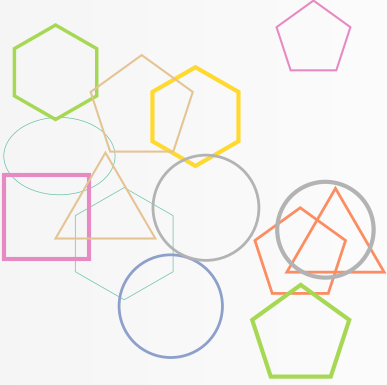[{"shape": "hexagon", "thickness": 0.5, "radius": 0.73, "center": [0.32, 0.367]}, {"shape": "oval", "thickness": 0.5, "radius": 0.72, "center": [0.153, 0.595]}, {"shape": "pentagon", "thickness": 2, "radius": 0.61, "center": [0.775, 0.337]}, {"shape": "triangle", "thickness": 2, "radius": 0.73, "center": [0.866, 0.366]}, {"shape": "circle", "thickness": 2, "radius": 0.67, "center": [0.441, 0.205]}, {"shape": "square", "thickness": 3, "radius": 0.55, "center": [0.119, 0.436]}, {"shape": "pentagon", "thickness": 1.5, "radius": 0.5, "center": [0.809, 0.898]}, {"shape": "pentagon", "thickness": 3, "radius": 0.66, "center": [0.776, 0.128]}, {"shape": "hexagon", "thickness": 2.5, "radius": 0.61, "center": [0.143, 0.812]}, {"shape": "hexagon", "thickness": 3, "radius": 0.64, "center": [0.504, 0.697]}, {"shape": "pentagon", "thickness": 1.5, "radius": 0.69, "center": [0.366, 0.718]}, {"shape": "triangle", "thickness": 1.5, "radius": 0.74, "center": [0.272, 0.455]}, {"shape": "circle", "thickness": 2, "radius": 0.68, "center": [0.531, 0.46]}, {"shape": "circle", "thickness": 3, "radius": 0.62, "center": [0.84, 0.403]}]